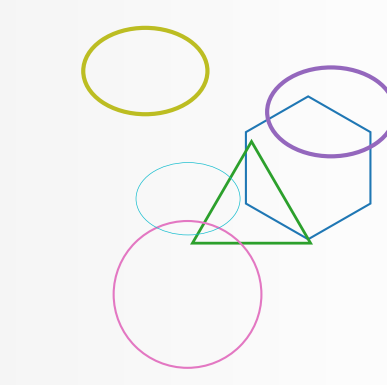[{"shape": "hexagon", "thickness": 1.5, "radius": 0.93, "center": [0.795, 0.564]}, {"shape": "triangle", "thickness": 2, "radius": 0.88, "center": [0.649, 0.456]}, {"shape": "oval", "thickness": 3, "radius": 0.82, "center": [0.854, 0.709]}, {"shape": "circle", "thickness": 1.5, "radius": 0.95, "center": [0.484, 0.235]}, {"shape": "oval", "thickness": 3, "radius": 0.8, "center": [0.375, 0.815]}, {"shape": "oval", "thickness": 0.5, "radius": 0.67, "center": [0.485, 0.484]}]